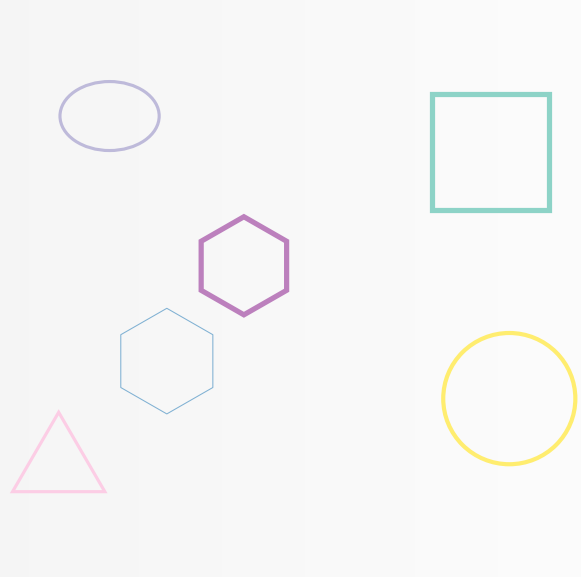[{"shape": "square", "thickness": 2.5, "radius": 0.5, "center": [0.844, 0.736]}, {"shape": "oval", "thickness": 1.5, "radius": 0.43, "center": [0.189, 0.798]}, {"shape": "hexagon", "thickness": 0.5, "radius": 0.46, "center": [0.287, 0.374]}, {"shape": "triangle", "thickness": 1.5, "radius": 0.46, "center": [0.101, 0.194]}, {"shape": "hexagon", "thickness": 2.5, "radius": 0.42, "center": [0.42, 0.539]}, {"shape": "circle", "thickness": 2, "radius": 0.57, "center": [0.876, 0.309]}]